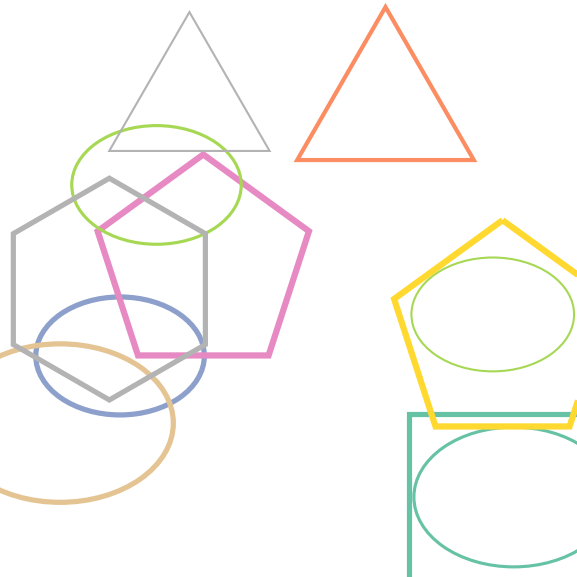[{"shape": "square", "thickness": 2.5, "radius": 0.83, "center": [0.874, 0.117]}, {"shape": "oval", "thickness": 1.5, "radius": 0.86, "center": [0.89, 0.138]}, {"shape": "triangle", "thickness": 2, "radius": 0.88, "center": [0.668, 0.81]}, {"shape": "oval", "thickness": 2.5, "radius": 0.73, "center": [0.208, 0.383]}, {"shape": "pentagon", "thickness": 3, "radius": 0.96, "center": [0.352, 0.539]}, {"shape": "oval", "thickness": 1, "radius": 0.7, "center": [0.853, 0.455]}, {"shape": "oval", "thickness": 1.5, "radius": 0.73, "center": [0.271, 0.679]}, {"shape": "pentagon", "thickness": 3, "radius": 0.99, "center": [0.87, 0.42]}, {"shape": "oval", "thickness": 2.5, "radius": 0.98, "center": [0.104, 0.267]}, {"shape": "triangle", "thickness": 1, "radius": 0.8, "center": [0.328, 0.818]}, {"shape": "hexagon", "thickness": 2.5, "radius": 0.96, "center": [0.189, 0.499]}]